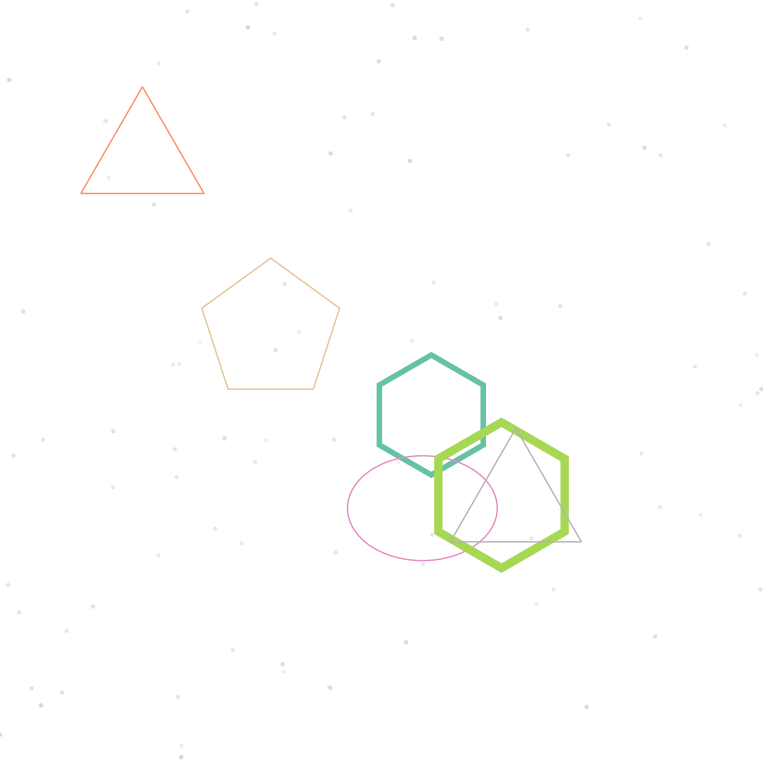[{"shape": "hexagon", "thickness": 2, "radius": 0.39, "center": [0.56, 0.461]}, {"shape": "triangle", "thickness": 0.5, "radius": 0.46, "center": [0.185, 0.795]}, {"shape": "oval", "thickness": 0.5, "radius": 0.49, "center": [0.549, 0.34]}, {"shape": "hexagon", "thickness": 3, "radius": 0.47, "center": [0.651, 0.357]}, {"shape": "pentagon", "thickness": 0.5, "radius": 0.47, "center": [0.352, 0.571]}, {"shape": "triangle", "thickness": 0.5, "radius": 0.49, "center": [0.67, 0.345]}]